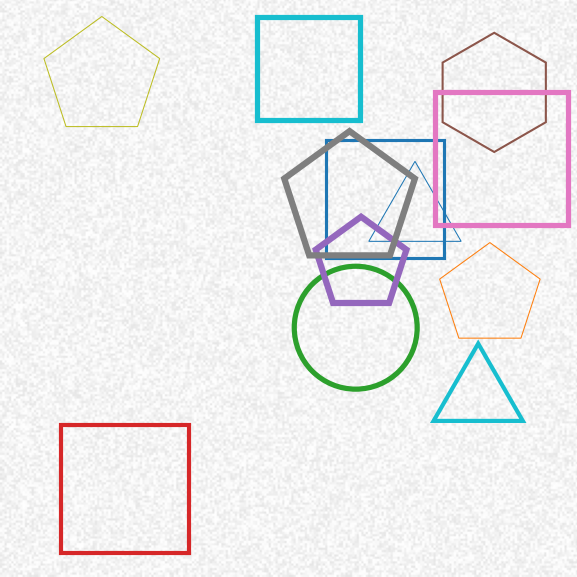[{"shape": "triangle", "thickness": 0.5, "radius": 0.46, "center": [0.719, 0.627]}, {"shape": "square", "thickness": 1.5, "radius": 0.51, "center": [0.667, 0.655]}, {"shape": "pentagon", "thickness": 0.5, "radius": 0.46, "center": [0.848, 0.488]}, {"shape": "circle", "thickness": 2.5, "radius": 0.53, "center": [0.616, 0.432]}, {"shape": "square", "thickness": 2, "radius": 0.55, "center": [0.216, 0.153]}, {"shape": "pentagon", "thickness": 3, "radius": 0.41, "center": [0.625, 0.541]}, {"shape": "hexagon", "thickness": 1, "radius": 0.52, "center": [0.856, 0.839]}, {"shape": "square", "thickness": 2.5, "radius": 0.58, "center": [0.868, 0.724]}, {"shape": "pentagon", "thickness": 3, "radius": 0.59, "center": [0.605, 0.653]}, {"shape": "pentagon", "thickness": 0.5, "radius": 0.53, "center": [0.176, 0.865]}, {"shape": "square", "thickness": 2.5, "radius": 0.45, "center": [0.534, 0.881]}, {"shape": "triangle", "thickness": 2, "radius": 0.45, "center": [0.828, 0.315]}]